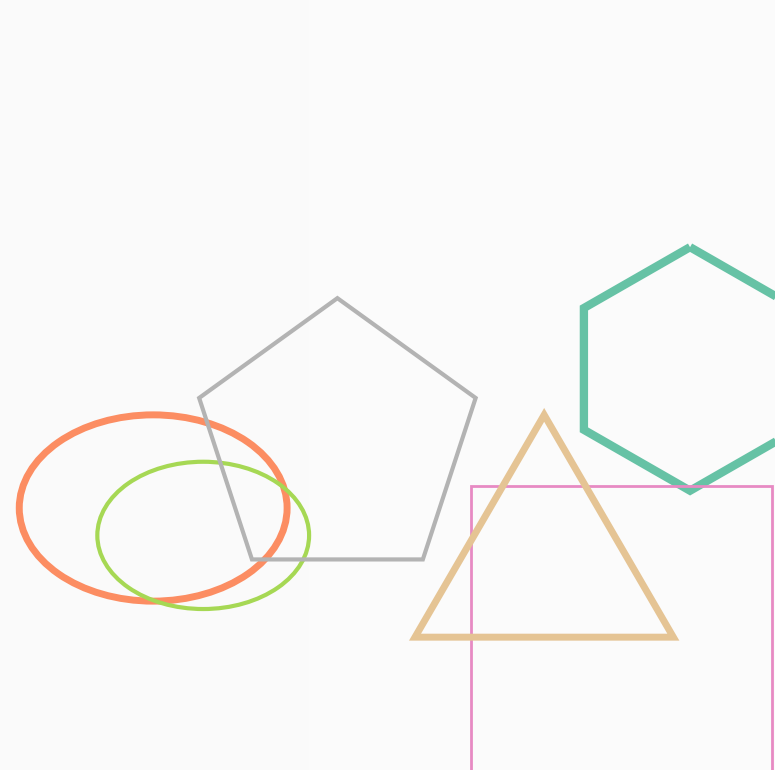[{"shape": "hexagon", "thickness": 3, "radius": 0.79, "center": [0.89, 0.521]}, {"shape": "oval", "thickness": 2.5, "radius": 0.86, "center": [0.198, 0.34]}, {"shape": "square", "thickness": 1, "radius": 0.97, "center": [0.802, 0.175]}, {"shape": "oval", "thickness": 1.5, "radius": 0.68, "center": [0.262, 0.305]}, {"shape": "triangle", "thickness": 2.5, "radius": 0.96, "center": [0.702, 0.269]}, {"shape": "pentagon", "thickness": 1.5, "radius": 0.94, "center": [0.435, 0.425]}]